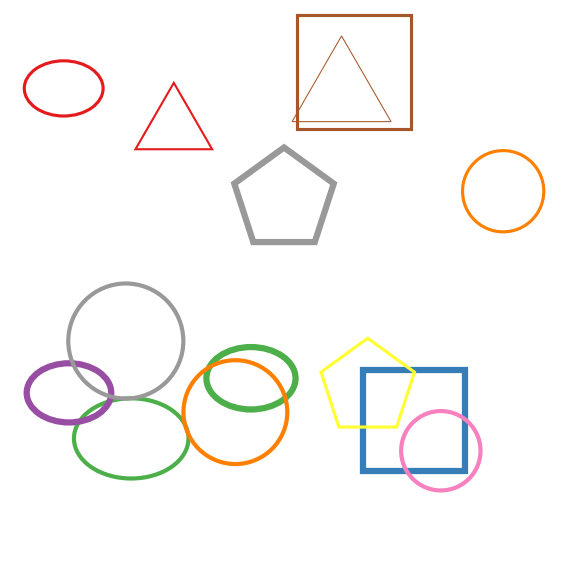[{"shape": "oval", "thickness": 1.5, "radius": 0.34, "center": [0.11, 0.846]}, {"shape": "triangle", "thickness": 1, "radius": 0.38, "center": [0.301, 0.779]}, {"shape": "square", "thickness": 3, "radius": 0.44, "center": [0.717, 0.271]}, {"shape": "oval", "thickness": 3, "radius": 0.39, "center": [0.435, 0.344]}, {"shape": "oval", "thickness": 2, "radius": 0.5, "center": [0.227, 0.24]}, {"shape": "oval", "thickness": 3, "radius": 0.37, "center": [0.119, 0.319]}, {"shape": "circle", "thickness": 2, "radius": 0.45, "center": [0.408, 0.286]}, {"shape": "circle", "thickness": 1.5, "radius": 0.35, "center": [0.871, 0.668]}, {"shape": "pentagon", "thickness": 1.5, "radius": 0.43, "center": [0.637, 0.328]}, {"shape": "square", "thickness": 1.5, "radius": 0.49, "center": [0.612, 0.875]}, {"shape": "triangle", "thickness": 0.5, "radius": 0.49, "center": [0.591, 0.838]}, {"shape": "circle", "thickness": 2, "radius": 0.34, "center": [0.763, 0.219]}, {"shape": "circle", "thickness": 2, "radius": 0.5, "center": [0.218, 0.409]}, {"shape": "pentagon", "thickness": 3, "radius": 0.45, "center": [0.492, 0.653]}]